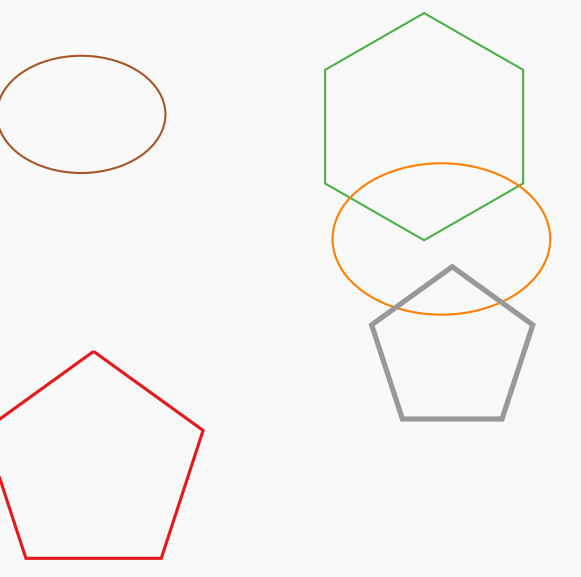[{"shape": "pentagon", "thickness": 1.5, "radius": 0.99, "center": [0.161, 0.193]}, {"shape": "hexagon", "thickness": 1, "radius": 0.98, "center": [0.73, 0.78]}, {"shape": "oval", "thickness": 1, "radius": 0.94, "center": [0.759, 0.585]}, {"shape": "oval", "thickness": 1, "radius": 0.73, "center": [0.14, 0.801]}, {"shape": "pentagon", "thickness": 2.5, "radius": 0.73, "center": [0.778, 0.392]}]